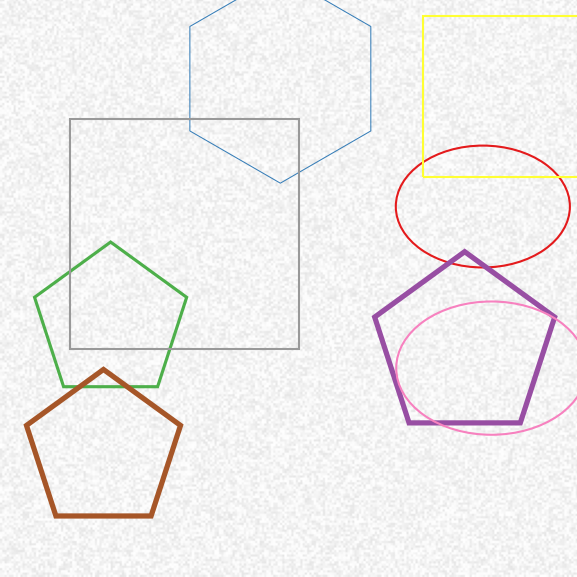[{"shape": "oval", "thickness": 1, "radius": 0.75, "center": [0.836, 0.642]}, {"shape": "hexagon", "thickness": 0.5, "radius": 0.9, "center": [0.485, 0.863]}, {"shape": "pentagon", "thickness": 1.5, "radius": 0.69, "center": [0.192, 0.442]}, {"shape": "pentagon", "thickness": 2.5, "radius": 0.82, "center": [0.805, 0.399]}, {"shape": "square", "thickness": 1, "radius": 0.7, "center": [0.872, 0.832]}, {"shape": "pentagon", "thickness": 2.5, "radius": 0.7, "center": [0.179, 0.219]}, {"shape": "oval", "thickness": 1, "radius": 0.82, "center": [0.851, 0.362]}, {"shape": "square", "thickness": 1, "radius": 0.99, "center": [0.319, 0.594]}]